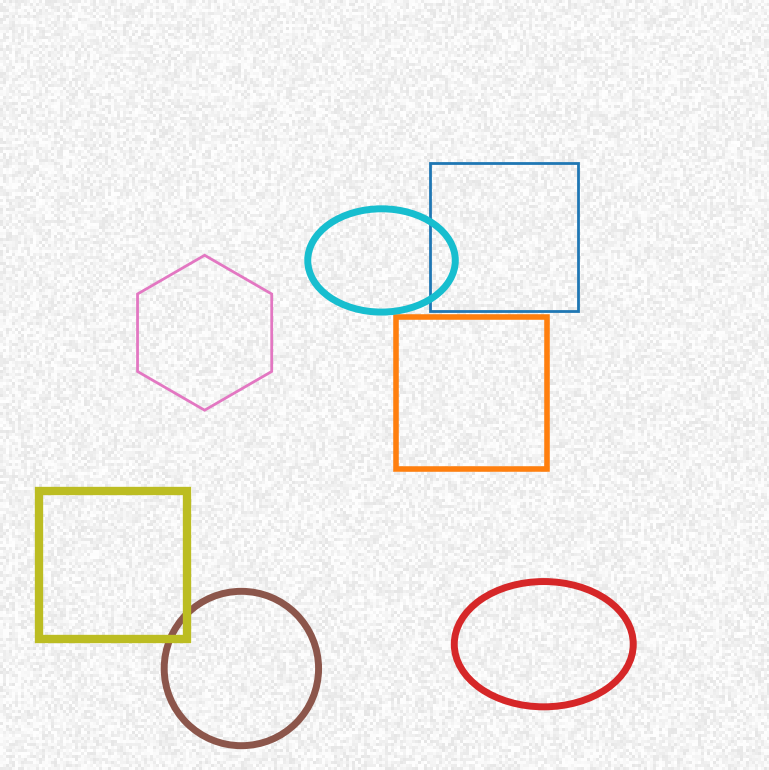[{"shape": "square", "thickness": 1, "radius": 0.48, "center": [0.654, 0.693]}, {"shape": "square", "thickness": 2, "radius": 0.49, "center": [0.612, 0.49]}, {"shape": "oval", "thickness": 2.5, "radius": 0.58, "center": [0.706, 0.163]}, {"shape": "circle", "thickness": 2.5, "radius": 0.5, "center": [0.313, 0.132]}, {"shape": "hexagon", "thickness": 1, "radius": 0.5, "center": [0.266, 0.568]}, {"shape": "square", "thickness": 3, "radius": 0.48, "center": [0.146, 0.266]}, {"shape": "oval", "thickness": 2.5, "radius": 0.48, "center": [0.495, 0.662]}]